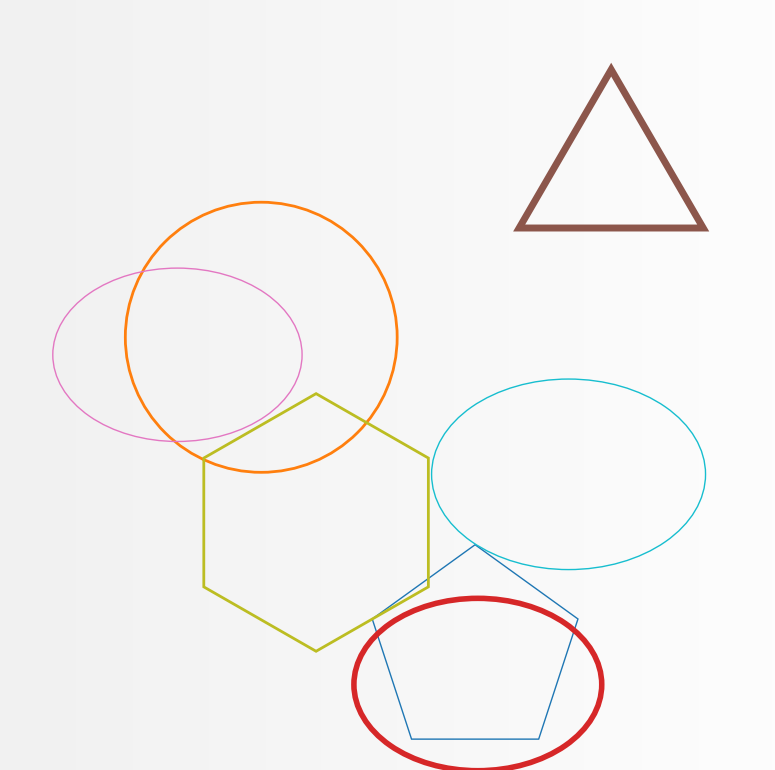[{"shape": "pentagon", "thickness": 0.5, "radius": 0.7, "center": [0.613, 0.153]}, {"shape": "circle", "thickness": 1, "radius": 0.88, "center": [0.337, 0.562]}, {"shape": "oval", "thickness": 2, "radius": 0.8, "center": [0.617, 0.111]}, {"shape": "triangle", "thickness": 2.5, "radius": 0.69, "center": [0.789, 0.772]}, {"shape": "oval", "thickness": 0.5, "radius": 0.8, "center": [0.229, 0.539]}, {"shape": "hexagon", "thickness": 1, "radius": 0.84, "center": [0.408, 0.321]}, {"shape": "oval", "thickness": 0.5, "radius": 0.88, "center": [0.734, 0.384]}]